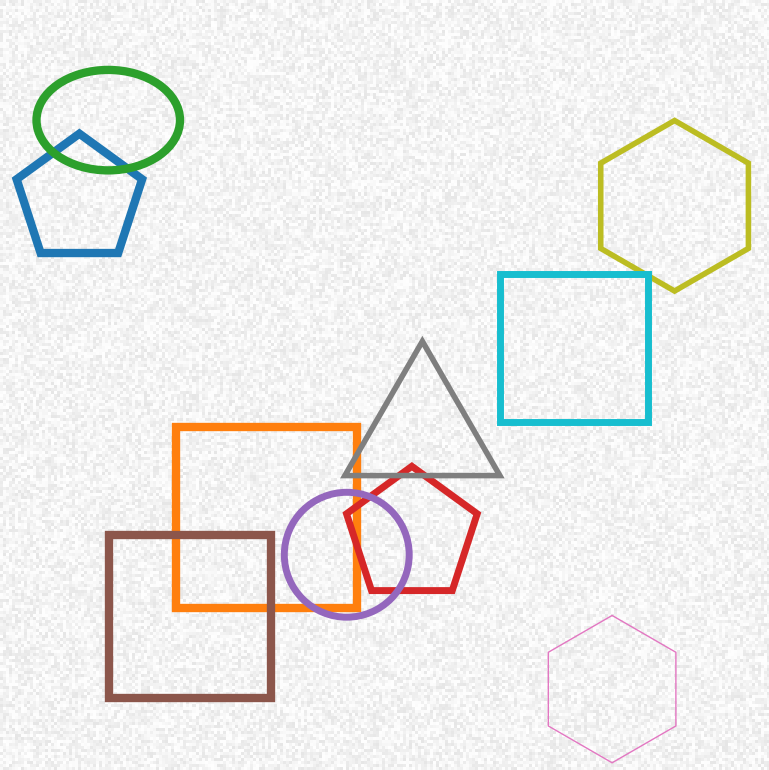[{"shape": "pentagon", "thickness": 3, "radius": 0.43, "center": [0.103, 0.741]}, {"shape": "square", "thickness": 3, "radius": 0.59, "center": [0.346, 0.328]}, {"shape": "oval", "thickness": 3, "radius": 0.47, "center": [0.141, 0.844]}, {"shape": "pentagon", "thickness": 2.5, "radius": 0.45, "center": [0.535, 0.305]}, {"shape": "circle", "thickness": 2.5, "radius": 0.41, "center": [0.45, 0.28]}, {"shape": "square", "thickness": 3, "radius": 0.53, "center": [0.247, 0.199]}, {"shape": "hexagon", "thickness": 0.5, "radius": 0.48, "center": [0.795, 0.105]}, {"shape": "triangle", "thickness": 2, "radius": 0.58, "center": [0.549, 0.44]}, {"shape": "hexagon", "thickness": 2, "radius": 0.55, "center": [0.876, 0.733]}, {"shape": "square", "thickness": 2.5, "radius": 0.48, "center": [0.745, 0.548]}]